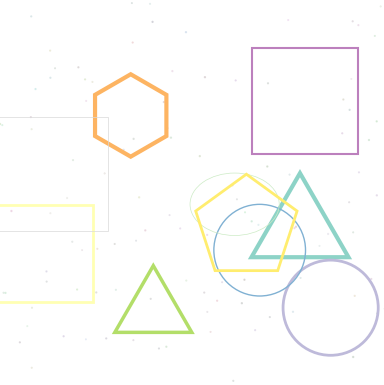[{"shape": "triangle", "thickness": 3, "radius": 0.73, "center": [0.779, 0.405]}, {"shape": "square", "thickness": 2, "radius": 0.63, "center": [0.115, 0.342]}, {"shape": "circle", "thickness": 2, "radius": 0.62, "center": [0.859, 0.201]}, {"shape": "circle", "thickness": 1, "radius": 0.6, "center": [0.674, 0.35]}, {"shape": "hexagon", "thickness": 3, "radius": 0.54, "center": [0.34, 0.7]}, {"shape": "triangle", "thickness": 2.5, "radius": 0.58, "center": [0.398, 0.194]}, {"shape": "square", "thickness": 0.5, "radius": 0.74, "center": [0.134, 0.549]}, {"shape": "square", "thickness": 1.5, "radius": 0.69, "center": [0.793, 0.738]}, {"shape": "oval", "thickness": 0.5, "radius": 0.58, "center": [0.609, 0.469]}, {"shape": "pentagon", "thickness": 2, "radius": 0.69, "center": [0.64, 0.409]}]